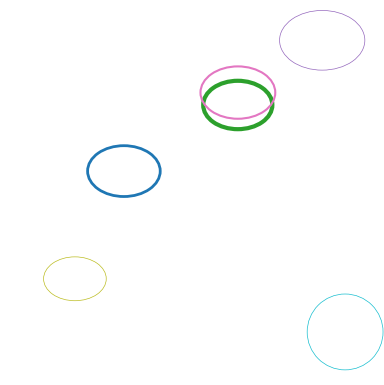[{"shape": "oval", "thickness": 2, "radius": 0.47, "center": [0.322, 0.556]}, {"shape": "oval", "thickness": 3, "radius": 0.45, "center": [0.618, 0.727]}, {"shape": "oval", "thickness": 0.5, "radius": 0.55, "center": [0.837, 0.895]}, {"shape": "oval", "thickness": 1.5, "radius": 0.49, "center": [0.618, 0.76]}, {"shape": "oval", "thickness": 0.5, "radius": 0.41, "center": [0.195, 0.276]}, {"shape": "circle", "thickness": 0.5, "radius": 0.49, "center": [0.896, 0.138]}]